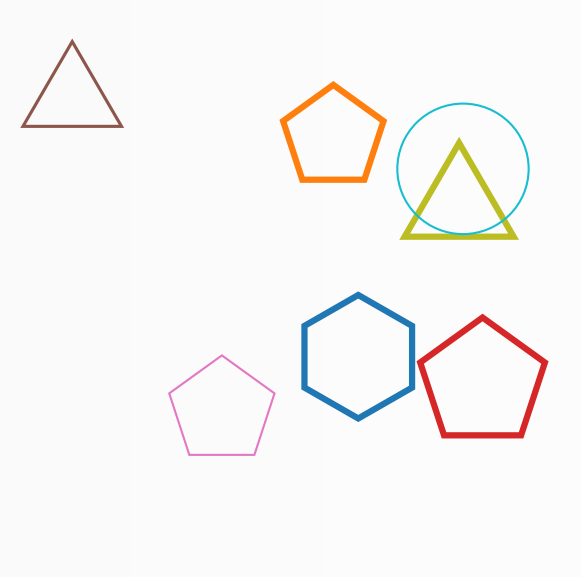[{"shape": "hexagon", "thickness": 3, "radius": 0.53, "center": [0.616, 0.381]}, {"shape": "pentagon", "thickness": 3, "radius": 0.45, "center": [0.573, 0.761]}, {"shape": "pentagon", "thickness": 3, "radius": 0.56, "center": [0.83, 0.337]}, {"shape": "triangle", "thickness": 1.5, "radius": 0.49, "center": [0.124, 0.829]}, {"shape": "pentagon", "thickness": 1, "radius": 0.48, "center": [0.382, 0.289]}, {"shape": "triangle", "thickness": 3, "radius": 0.54, "center": [0.79, 0.643]}, {"shape": "circle", "thickness": 1, "radius": 0.56, "center": [0.797, 0.707]}]